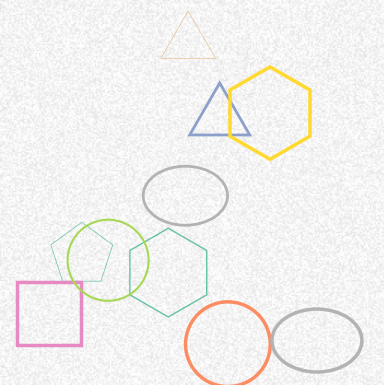[{"shape": "pentagon", "thickness": 0.5, "radius": 0.42, "center": [0.212, 0.338]}, {"shape": "hexagon", "thickness": 1, "radius": 0.58, "center": [0.437, 0.292]}, {"shape": "circle", "thickness": 2.5, "radius": 0.55, "center": [0.592, 0.106]}, {"shape": "triangle", "thickness": 2, "radius": 0.45, "center": [0.571, 0.694]}, {"shape": "square", "thickness": 2.5, "radius": 0.41, "center": [0.127, 0.185]}, {"shape": "circle", "thickness": 1.5, "radius": 0.53, "center": [0.281, 0.324]}, {"shape": "hexagon", "thickness": 2.5, "radius": 0.6, "center": [0.701, 0.706]}, {"shape": "triangle", "thickness": 0.5, "radius": 0.41, "center": [0.489, 0.889]}, {"shape": "oval", "thickness": 2.5, "radius": 0.58, "center": [0.823, 0.116]}, {"shape": "oval", "thickness": 2, "radius": 0.55, "center": [0.481, 0.492]}]